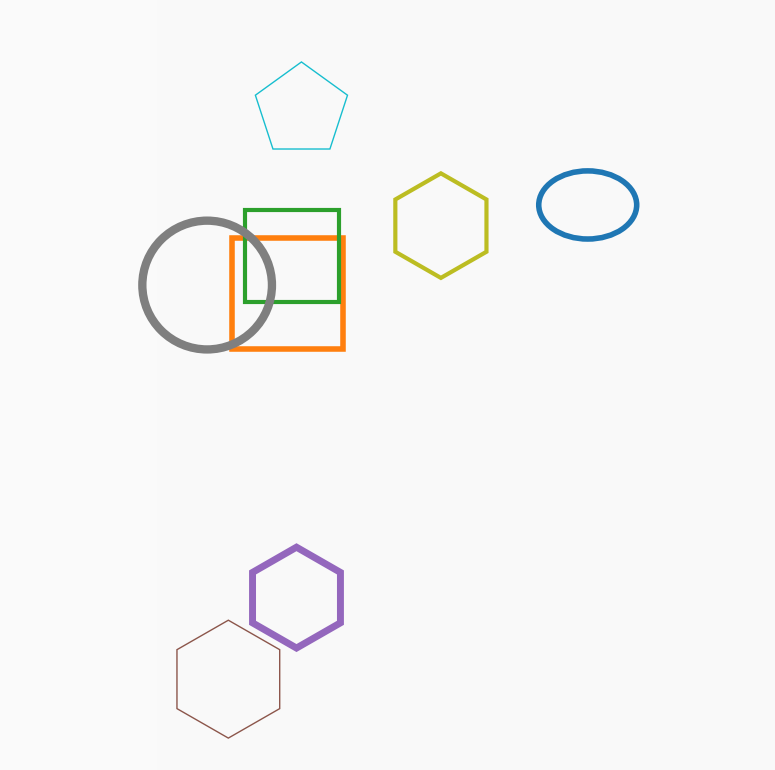[{"shape": "oval", "thickness": 2, "radius": 0.32, "center": [0.758, 0.734]}, {"shape": "square", "thickness": 2, "radius": 0.36, "center": [0.371, 0.619]}, {"shape": "square", "thickness": 1.5, "radius": 0.3, "center": [0.377, 0.668]}, {"shape": "hexagon", "thickness": 2.5, "radius": 0.33, "center": [0.383, 0.224]}, {"shape": "hexagon", "thickness": 0.5, "radius": 0.38, "center": [0.295, 0.118]}, {"shape": "circle", "thickness": 3, "radius": 0.42, "center": [0.267, 0.63]}, {"shape": "hexagon", "thickness": 1.5, "radius": 0.34, "center": [0.569, 0.707]}, {"shape": "pentagon", "thickness": 0.5, "radius": 0.31, "center": [0.389, 0.857]}]